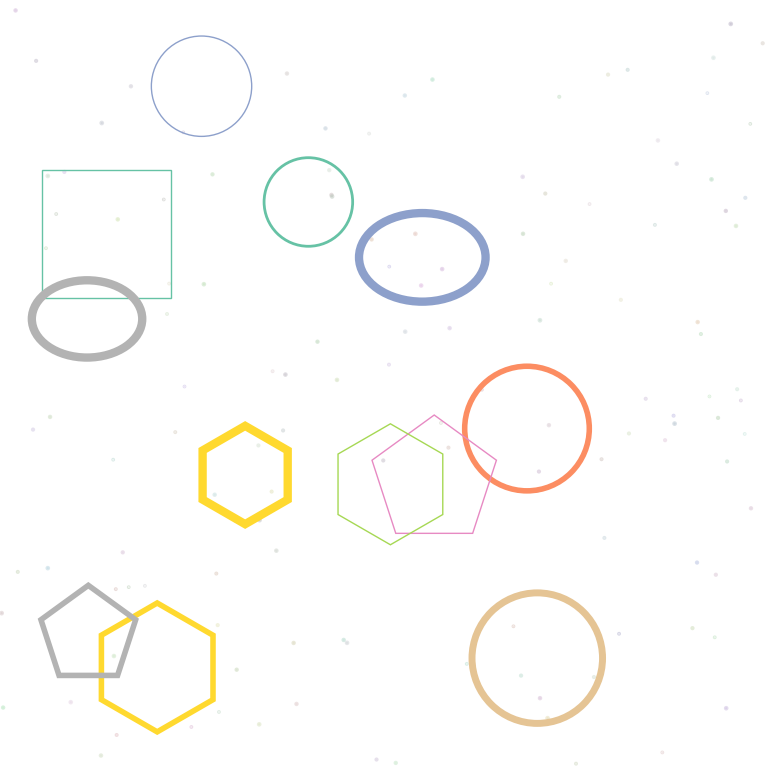[{"shape": "square", "thickness": 0.5, "radius": 0.42, "center": [0.138, 0.696]}, {"shape": "circle", "thickness": 1, "radius": 0.29, "center": [0.4, 0.738]}, {"shape": "circle", "thickness": 2, "radius": 0.4, "center": [0.684, 0.443]}, {"shape": "oval", "thickness": 3, "radius": 0.41, "center": [0.548, 0.666]}, {"shape": "circle", "thickness": 0.5, "radius": 0.33, "center": [0.262, 0.888]}, {"shape": "pentagon", "thickness": 0.5, "radius": 0.42, "center": [0.564, 0.376]}, {"shape": "hexagon", "thickness": 0.5, "radius": 0.39, "center": [0.507, 0.371]}, {"shape": "hexagon", "thickness": 2, "radius": 0.42, "center": [0.204, 0.133]}, {"shape": "hexagon", "thickness": 3, "radius": 0.32, "center": [0.318, 0.383]}, {"shape": "circle", "thickness": 2.5, "radius": 0.42, "center": [0.698, 0.145]}, {"shape": "pentagon", "thickness": 2, "radius": 0.32, "center": [0.115, 0.175]}, {"shape": "oval", "thickness": 3, "radius": 0.36, "center": [0.113, 0.586]}]